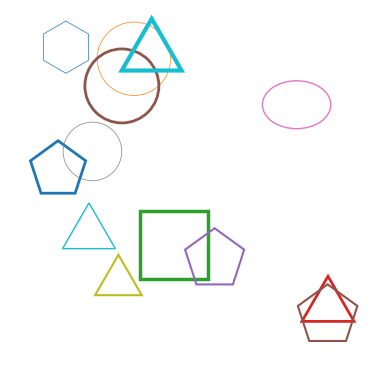[{"shape": "pentagon", "thickness": 2, "radius": 0.38, "center": [0.151, 0.559]}, {"shape": "hexagon", "thickness": 0.5, "radius": 0.34, "center": [0.171, 0.878]}, {"shape": "circle", "thickness": 0.5, "radius": 0.48, "center": [0.348, 0.847]}, {"shape": "square", "thickness": 2.5, "radius": 0.44, "center": [0.452, 0.364]}, {"shape": "triangle", "thickness": 2, "radius": 0.39, "center": [0.852, 0.204]}, {"shape": "pentagon", "thickness": 1.5, "radius": 0.4, "center": [0.558, 0.327]}, {"shape": "circle", "thickness": 2, "radius": 0.48, "center": [0.317, 0.777]}, {"shape": "pentagon", "thickness": 1.5, "radius": 0.41, "center": [0.851, 0.18]}, {"shape": "oval", "thickness": 1, "radius": 0.44, "center": [0.77, 0.728]}, {"shape": "circle", "thickness": 0.5, "radius": 0.38, "center": [0.24, 0.607]}, {"shape": "triangle", "thickness": 1.5, "radius": 0.35, "center": [0.308, 0.268]}, {"shape": "triangle", "thickness": 1, "radius": 0.4, "center": [0.231, 0.394]}, {"shape": "triangle", "thickness": 3, "radius": 0.45, "center": [0.394, 0.862]}]